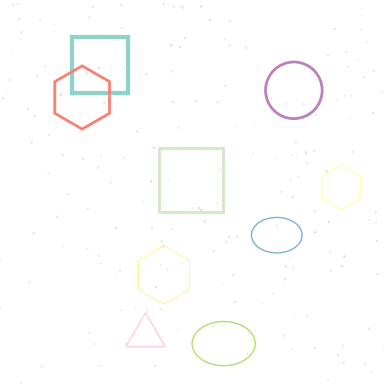[{"shape": "square", "thickness": 3, "radius": 0.36, "center": [0.261, 0.831]}, {"shape": "hexagon", "thickness": 1, "radius": 0.29, "center": [0.886, 0.514]}, {"shape": "hexagon", "thickness": 2, "radius": 0.41, "center": [0.213, 0.747]}, {"shape": "oval", "thickness": 1, "radius": 0.33, "center": [0.719, 0.389]}, {"shape": "oval", "thickness": 1, "radius": 0.41, "center": [0.581, 0.108]}, {"shape": "triangle", "thickness": 1, "radius": 0.29, "center": [0.378, 0.129]}, {"shape": "circle", "thickness": 2, "radius": 0.37, "center": [0.763, 0.765]}, {"shape": "square", "thickness": 2, "radius": 0.42, "center": [0.496, 0.533]}, {"shape": "hexagon", "thickness": 0.5, "radius": 0.38, "center": [0.426, 0.286]}]